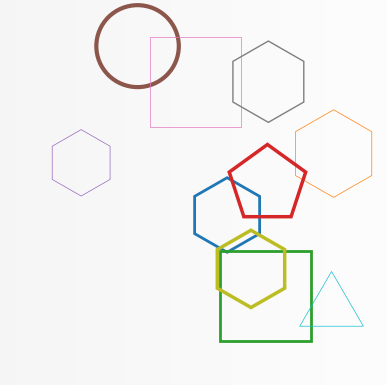[{"shape": "hexagon", "thickness": 2, "radius": 0.48, "center": [0.586, 0.442]}, {"shape": "hexagon", "thickness": 0.5, "radius": 0.57, "center": [0.861, 0.601]}, {"shape": "square", "thickness": 2, "radius": 0.59, "center": [0.686, 0.231]}, {"shape": "pentagon", "thickness": 2.5, "radius": 0.52, "center": [0.69, 0.521]}, {"shape": "hexagon", "thickness": 0.5, "radius": 0.43, "center": [0.209, 0.577]}, {"shape": "circle", "thickness": 3, "radius": 0.53, "center": [0.355, 0.88]}, {"shape": "square", "thickness": 0.5, "radius": 0.59, "center": [0.505, 0.787]}, {"shape": "hexagon", "thickness": 1, "radius": 0.53, "center": [0.693, 0.788]}, {"shape": "hexagon", "thickness": 2.5, "radius": 0.5, "center": [0.648, 0.302]}, {"shape": "triangle", "thickness": 0.5, "radius": 0.47, "center": [0.856, 0.2]}]